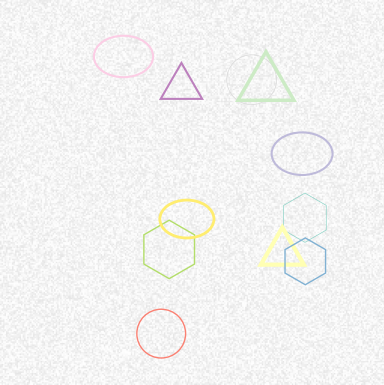[{"shape": "hexagon", "thickness": 0.5, "radius": 0.32, "center": [0.792, 0.435]}, {"shape": "triangle", "thickness": 3, "radius": 0.32, "center": [0.733, 0.345]}, {"shape": "oval", "thickness": 1.5, "radius": 0.4, "center": [0.785, 0.601]}, {"shape": "circle", "thickness": 1, "radius": 0.32, "center": [0.419, 0.133]}, {"shape": "hexagon", "thickness": 1, "radius": 0.3, "center": [0.793, 0.321]}, {"shape": "hexagon", "thickness": 1, "radius": 0.38, "center": [0.439, 0.352]}, {"shape": "oval", "thickness": 1.5, "radius": 0.38, "center": [0.321, 0.853]}, {"shape": "circle", "thickness": 0.5, "radius": 0.32, "center": [0.654, 0.793]}, {"shape": "triangle", "thickness": 1.5, "radius": 0.31, "center": [0.471, 0.774]}, {"shape": "triangle", "thickness": 2.5, "radius": 0.42, "center": [0.691, 0.782]}, {"shape": "oval", "thickness": 2, "radius": 0.35, "center": [0.485, 0.431]}]